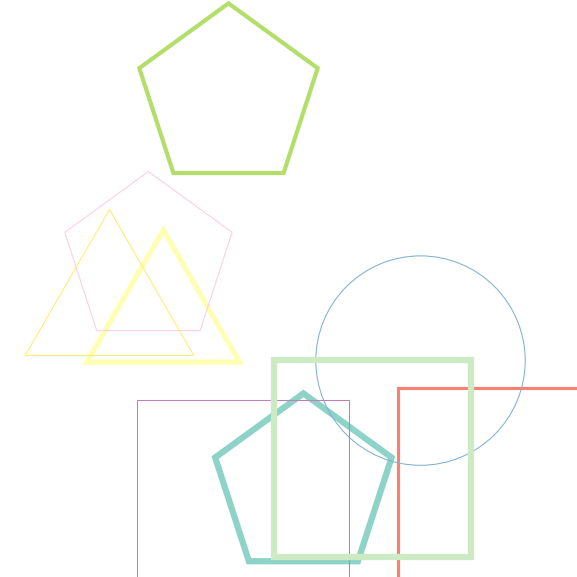[{"shape": "pentagon", "thickness": 3, "radius": 0.8, "center": [0.525, 0.157]}, {"shape": "triangle", "thickness": 2.5, "radius": 0.76, "center": [0.283, 0.448]}, {"shape": "square", "thickness": 1.5, "radius": 0.89, "center": [0.867, 0.151]}, {"shape": "circle", "thickness": 0.5, "radius": 0.91, "center": [0.728, 0.375]}, {"shape": "pentagon", "thickness": 2, "radius": 0.81, "center": [0.396, 0.831]}, {"shape": "pentagon", "thickness": 0.5, "radius": 0.76, "center": [0.257, 0.55]}, {"shape": "square", "thickness": 0.5, "radius": 0.92, "center": [0.421, 0.122]}, {"shape": "square", "thickness": 3, "radius": 0.85, "center": [0.644, 0.205]}, {"shape": "triangle", "thickness": 0.5, "radius": 0.84, "center": [0.19, 0.468]}]